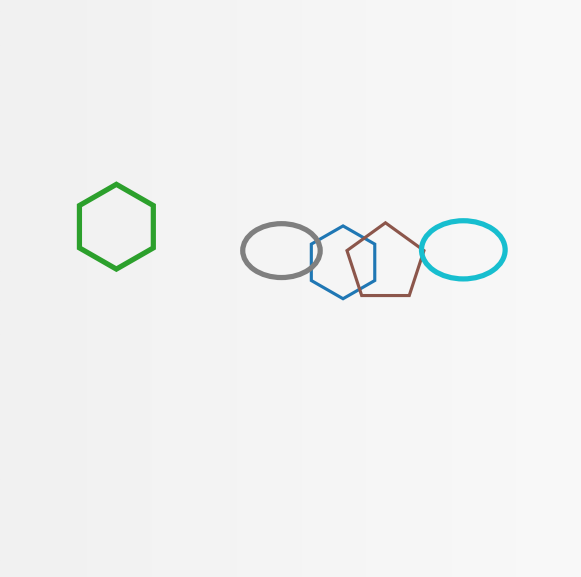[{"shape": "hexagon", "thickness": 1.5, "radius": 0.32, "center": [0.59, 0.545]}, {"shape": "hexagon", "thickness": 2.5, "radius": 0.37, "center": [0.2, 0.607]}, {"shape": "pentagon", "thickness": 1.5, "radius": 0.35, "center": [0.663, 0.544]}, {"shape": "oval", "thickness": 2.5, "radius": 0.33, "center": [0.484, 0.565]}, {"shape": "oval", "thickness": 2.5, "radius": 0.36, "center": [0.797, 0.567]}]